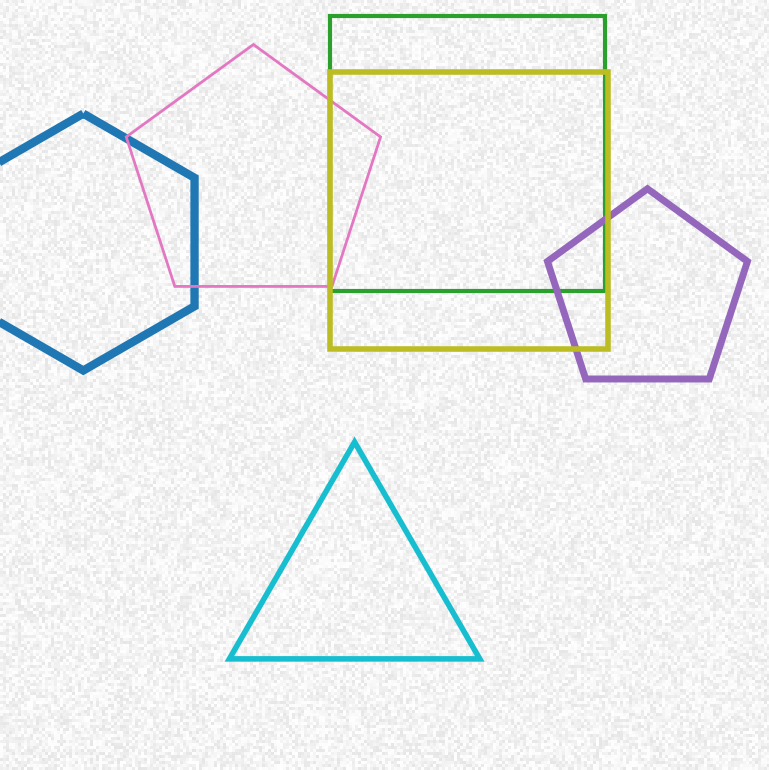[{"shape": "hexagon", "thickness": 3, "radius": 0.83, "center": [0.108, 0.686]}, {"shape": "square", "thickness": 1.5, "radius": 0.89, "center": [0.607, 0.8]}, {"shape": "pentagon", "thickness": 2.5, "radius": 0.68, "center": [0.841, 0.618]}, {"shape": "pentagon", "thickness": 1, "radius": 0.87, "center": [0.329, 0.769]}, {"shape": "square", "thickness": 2, "radius": 0.9, "center": [0.609, 0.727]}, {"shape": "triangle", "thickness": 2, "radius": 0.94, "center": [0.46, 0.238]}]